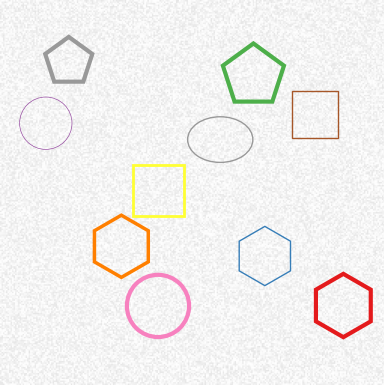[{"shape": "hexagon", "thickness": 3, "radius": 0.41, "center": [0.892, 0.206]}, {"shape": "hexagon", "thickness": 1, "radius": 0.38, "center": [0.688, 0.335]}, {"shape": "pentagon", "thickness": 3, "radius": 0.42, "center": [0.658, 0.804]}, {"shape": "circle", "thickness": 0.5, "radius": 0.34, "center": [0.119, 0.68]}, {"shape": "hexagon", "thickness": 2.5, "radius": 0.4, "center": [0.315, 0.36]}, {"shape": "square", "thickness": 2, "radius": 0.33, "center": [0.412, 0.505]}, {"shape": "square", "thickness": 1, "radius": 0.3, "center": [0.819, 0.702]}, {"shape": "circle", "thickness": 3, "radius": 0.4, "center": [0.41, 0.205]}, {"shape": "oval", "thickness": 1, "radius": 0.42, "center": [0.572, 0.637]}, {"shape": "pentagon", "thickness": 3, "radius": 0.32, "center": [0.179, 0.84]}]